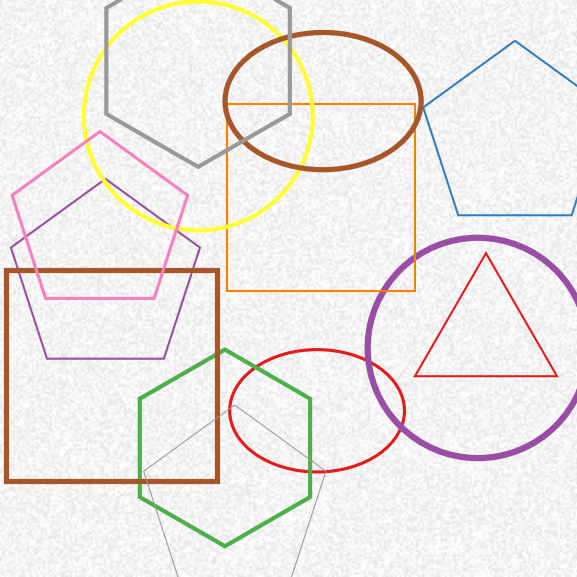[{"shape": "triangle", "thickness": 1, "radius": 0.71, "center": [0.841, 0.419]}, {"shape": "oval", "thickness": 1.5, "radius": 0.76, "center": [0.549, 0.288]}, {"shape": "pentagon", "thickness": 1, "radius": 0.84, "center": [0.892, 0.762]}, {"shape": "hexagon", "thickness": 2, "radius": 0.85, "center": [0.39, 0.224]}, {"shape": "pentagon", "thickness": 1, "radius": 0.86, "center": [0.183, 0.517]}, {"shape": "circle", "thickness": 3, "radius": 0.95, "center": [0.827, 0.397]}, {"shape": "square", "thickness": 1, "radius": 0.81, "center": [0.556, 0.658]}, {"shape": "circle", "thickness": 2, "radius": 0.99, "center": [0.343, 0.798]}, {"shape": "oval", "thickness": 2.5, "radius": 0.85, "center": [0.56, 0.824]}, {"shape": "square", "thickness": 2.5, "radius": 0.91, "center": [0.194, 0.349]}, {"shape": "pentagon", "thickness": 1.5, "radius": 0.8, "center": [0.173, 0.612]}, {"shape": "hexagon", "thickness": 2, "radius": 0.92, "center": [0.343, 0.894]}, {"shape": "pentagon", "thickness": 0.5, "radius": 0.83, "center": [0.407, 0.132]}]